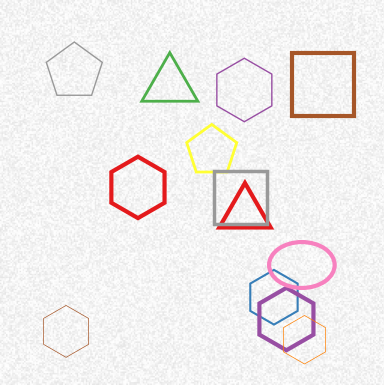[{"shape": "triangle", "thickness": 3, "radius": 0.39, "center": [0.636, 0.448]}, {"shape": "hexagon", "thickness": 3, "radius": 0.4, "center": [0.358, 0.513]}, {"shape": "hexagon", "thickness": 1.5, "radius": 0.36, "center": [0.712, 0.228]}, {"shape": "triangle", "thickness": 2, "radius": 0.42, "center": [0.441, 0.779]}, {"shape": "hexagon", "thickness": 1, "radius": 0.41, "center": [0.635, 0.766]}, {"shape": "hexagon", "thickness": 3, "radius": 0.41, "center": [0.744, 0.171]}, {"shape": "hexagon", "thickness": 0.5, "radius": 0.32, "center": [0.791, 0.118]}, {"shape": "pentagon", "thickness": 2, "radius": 0.34, "center": [0.55, 0.608]}, {"shape": "hexagon", "thickness": 0.5, "radius": 0.34, "center": [0.172, 0.139]}, {"shape": "square", "thickness": 3, "radius": 0.41, "center": [0.839, 0.781]}, {"shape": "oval", "thickness": 3, "radius": 0.43, "center": [0.784, 0.312]}, {"shape": "square", "thickness": 2.5, "radius": 0.34, "center": [0.625, 0.486]}, {"shape": "pentagon", "thickness": 1, "radius": 0.38, "center": [0.193, 0.814]}]